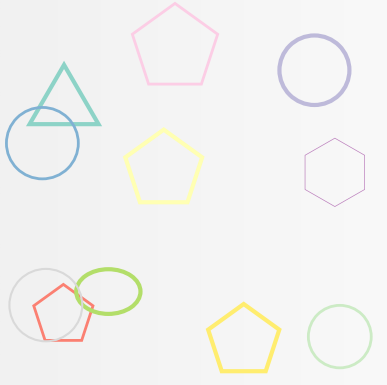[{"shape": "triangle", "thickness": 3, "radius": 0.51, "center": [0.165, 0.729]}, {"shape": "pentagon", "thickness": 3, "radius": 0.52, "center": [0.423, 0.559]}, {"shape": "circle", "thickness": 3, "radius": 0.45, "center": [0.811, 0.818]}, {"shape": "pentagon", "thickness": 2, "radius": 0.4, "center": [0.164, 0.181]}, {"shape": "circle", "thickness": 2, "radius": 0.46, "center": [0.109, 0.628]}, {"shape": "oval", "thickness": 3, "radius": 0.41, "center": [0.28, 0.243]}, {"shape": "pentagon", "thickness": 2, "radius": 0.58, "center": [0.452, 0.875]}, {"shape": "circle", "thickness": 1.5, "radius": 0.47, "center": [0.118, 0.208]}, {"shape": "hexagon", "thickness": 0.5, "radius": 0.44, "center": [0.864, 0.552]}, {"shape": "circle", "thickness": 2, "radius": 0.41, "center": [0.877, 0.126]}, {"shape": "pentagon", "thickness": 3, "radius": 0.48, "center": [0.629, 0.114]}]